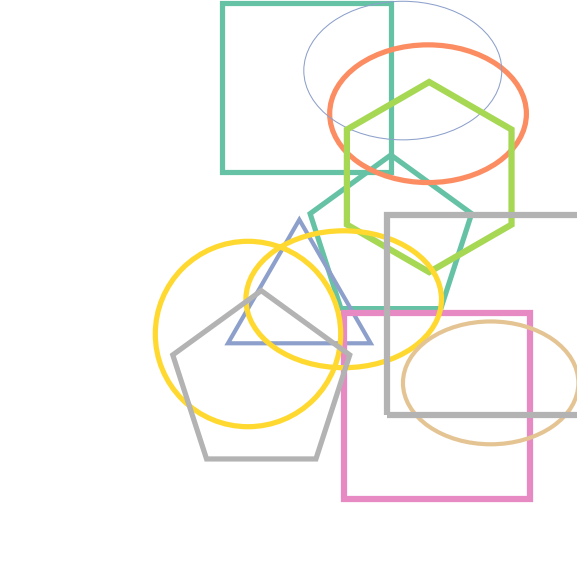[{"shape": "square", "thickness": 2.5, "radius": 0.73, "center": [0.531, 0.848]}, {"shape": "pentagon", "thickness": 2.5, "radius": 0.74, "center": [0.677, 0.584]}, {"shape": "oval", "thickness": 2.5, "radius": 0.85, "center": [0.741, 0.802]}, {"shape": "triangle", "thickness": 2, "radius": 0.71, "center": [0.518, 0.476]}, {"shape": "oval", "thickness": 0.5, "radius": 0.86, "center": [0.697, 0.877]}, {"shape": "square", "thickness": 3, "radius": 0.81, "center": [0.757, 0.296]}, {"shape": "hexagon", "thickness": 3, "radius": 0.82, "center": [0.743, 0.693]}, {"shape": "circle", "thickness": 2.5, "radius": 0.8, "center": [0.429, 0.421]}, {"shape": "oval", "thickness": 2.5, "radius": 0.85, "center": [0.595, 0.481]}, {"shape": "oval", "thickness": 2, "radius": 0.76, "center": [0.85, 0.336]}, {"shape": "square", "thickness": 3, "radius": 0.87, "center": [0.844, 0.454]}, {"shape": "pentagon", "thickness": 2.5, "radius": 0.81, "center": [0.452, 0.335]}]